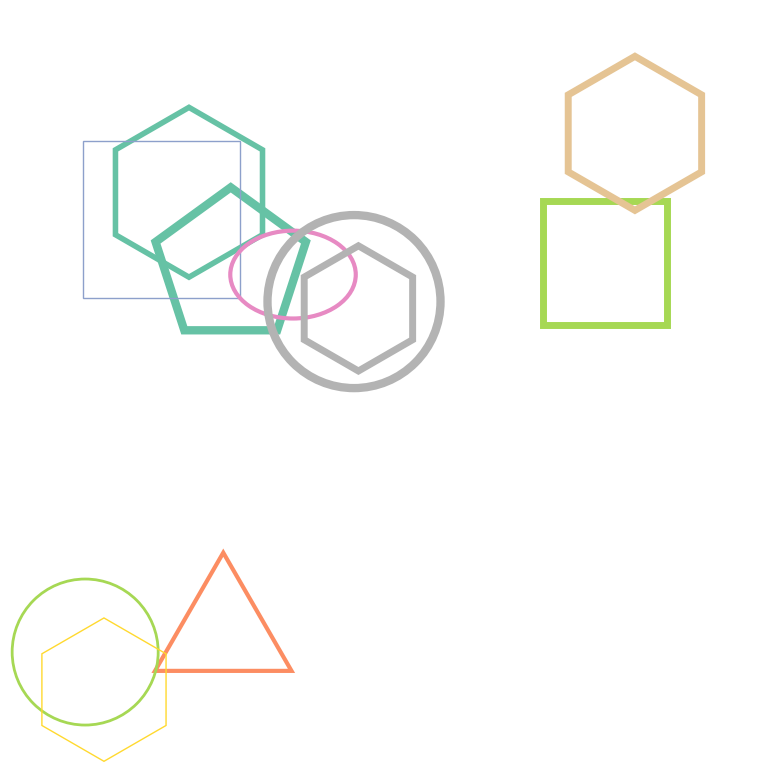[{"shape": "hexagon", "thickness": 2, "radius": 0.55, "center": [0.245, 0.75]}, {"shape": "pentagon", "thickness": 3, "radius": 0.51, "center": [0.3, 0.654]}, {"shape": "triangle", "thickness": 1.5, "radius": 0.51, "center": [0.29, 0.18]}, {"shape": "square", "thickness": 0.5, "radius": 0.51, "center": [0.21, 0.715]}, {"shape": "oval", "thickness": 1.5, "radius": 0.41, "center": [0.381, 0.643]}, {"shape": "circle", "thickness": 1, "radius": 0.47, "center": [0.111, 0.153]}, {"shape": "square", "thickness": 2.5, "radius": 0.4, "center": [0.786, 0.659]}, {"shape": "hexagon", "thickness": 0.5, "radius": 0.47, "center": [0.135, 0.104]}, {"shape": "hexagon", "thickness": 2.5, "radius": 0.5, "center": [0.825, 0.827]}, {"shape": "hexagon", "thickness": 2.5, "radius": 0.41, "center": [0.465, 0.599]}, {"shape": "circle", "thickness": 3, "radius": 0.56, "center": [0.46, 0.608]}]